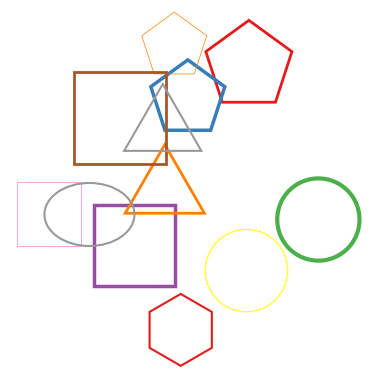[{"shape": "pentagon", "thickness": 2, "radius": 0.59, "center": [0.646, 0.83]}, {"shape": "hexagon", "thickness": 1.5, "radius": 0.47, "center": [0.469, 0.143]}, {"shape": "pentagon", "thickness": 2.5, "radius": 0.51, "center": [0.488, 0.743]}, {"shape": "circle", "thickness": 3, "radius": 0.53, "center": [0.827, 0.43]}, {"shape": "square", "thickness": 2.5, "radius": 0.52, "center": [0.35, 0.362]}, {"shape": "pentagon", "thickness": 0.5, "radius": 0.44, "center": [0.453, 0.88]}, {"shape": "triangle", "thickness": 2, "radius": 0.59, "center": [0.428, 0.506]}, {"shape": "circle", "thickness": 1, "radius": 0.53, "center": [0.64, 0.297]}, {"shape": "square", "thickness": 2, "radius": 0.6, "center": [0.312, 0.693]}, {"shape": "square", "thickness": 0.5, "radius": 0.42, "center": [0.127, 0.444]}, {"shape": "triangle", "thickness": 1.5, "radius": 0.58, "center": [0.423, 0.666]}, {"shape": "oval", "thickness": 1.5, "radius": 0.58, "center": [0.232, 0.443]}]